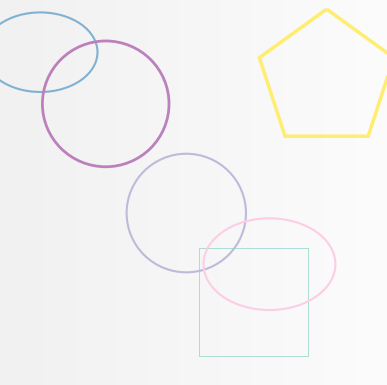[{"shape": "square", "thickness": 0.5, "radius": 0.7, "center": [0.654, 0.216]}, {"shape": "circle", "thickness": 1.5, "radius": 0.77, "center": [0.481, 0.447]}, {"shape": "oval", "thickness": 1.5, "radius": 0.74, "center": [0.104, 0.864]}, {"shape": "oval", "thickness": 1.5, "radius": 0.85, "center": [0.695, 0.314]}, {"shape": "circle", "thickness": 2, "radius": 0.82, "center": [0.273, 0.73]}, {"shape": "pentagon", "thickness": 2.5, "radius": 0.91, "center": [0.843, 0.794]}]